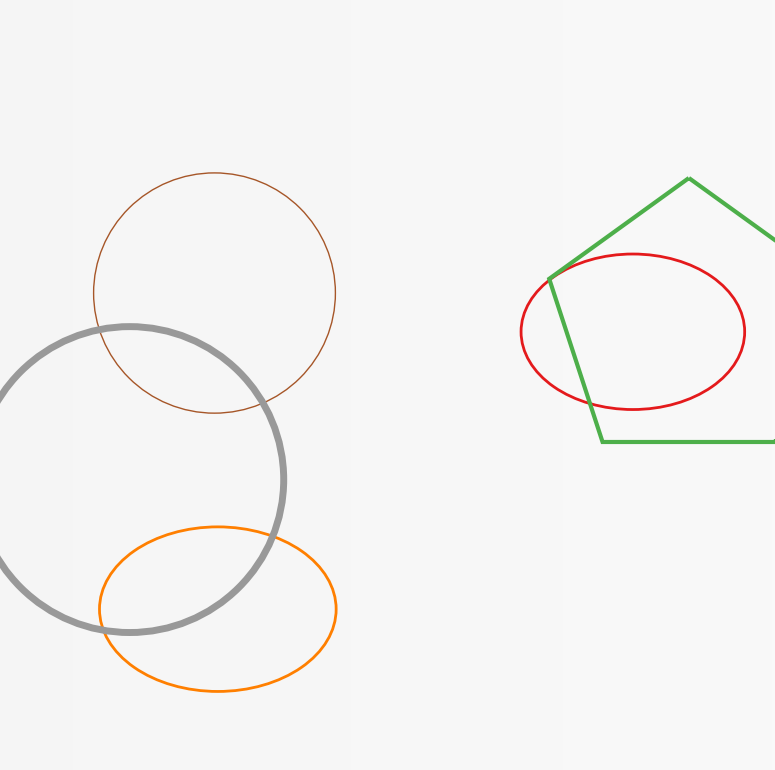[{"shape": "oval", "thickness": 1, "radius": 0.72, "center": [0.817, 0.569]}, {"shape": "pentagon", "thickness": 1.5, "radius": 0.95, "center": [0.889, 0.579]}, {"shape": "oval", "thickness": 1, "radius": 0.76, "center": [0.281, 0.209]}, {"shape": "circle", "thickness": 0.5, "radius": 0.78, "center": [0.277, 0.619]}, {"shape": "circle", "thickness": 2.5, "radius": 0.99, "center": [0.167, 0.377]}]